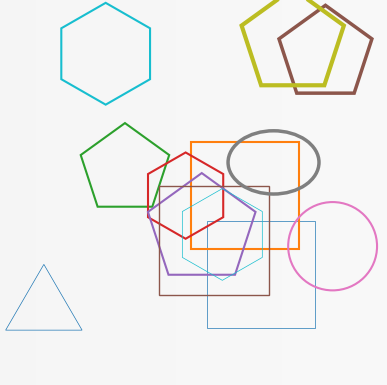[{"shape": "triangle", "thickness": 0.5, "radius": 0.57, "center": [0.113, 0.199]}, {"shape": "square", "thickness": 0.5, "radius": 0.7, "center": [0.674, 0.287]}, {"shape": "square", "thickness": 1.5, "radius": 0.7, "center": [0.632, 0.492]}, {"shape": "pentagon", "thickness": 1.5, "radius": 0.6, "center": [0.322, 0.56]}, {"shape": "hexagon", "thickness": 1.5, "radius": 0.56, "center": [0.479, 0.492]}, {"shape": "pentagon", "thickness": 1.5, "radius": 0.73, "center": [0.521, 0.404]}, {"shape": "pentagon", "thickness": 2.5, "radius": 0.63, "center": [0.84, 0.86]}, {"shape": "square", "thickness": 1, "radius": 0.71, "center": [0.553, 0.374]}, {"shape": "circle", "thickness": 1.5, "radius": 0.57, "center": [0.858, 0.36]}, {"shape": "oval", "thickness": 2.5, "radius": 0.59, "center": [0.706, 0.578]}, {"shape": "pentagon", "thickness": 3, "radius": 0.69, "center": [0.755, 0.891]}, {"shape": "hexagon", "thickness": 1.5, "radius": 0.66, "center": [0.273, 0.86]}, {"shape": "hexagon", "thickness": 0.5, "radius": 0.6, "center": [0.574, 0.391]}]